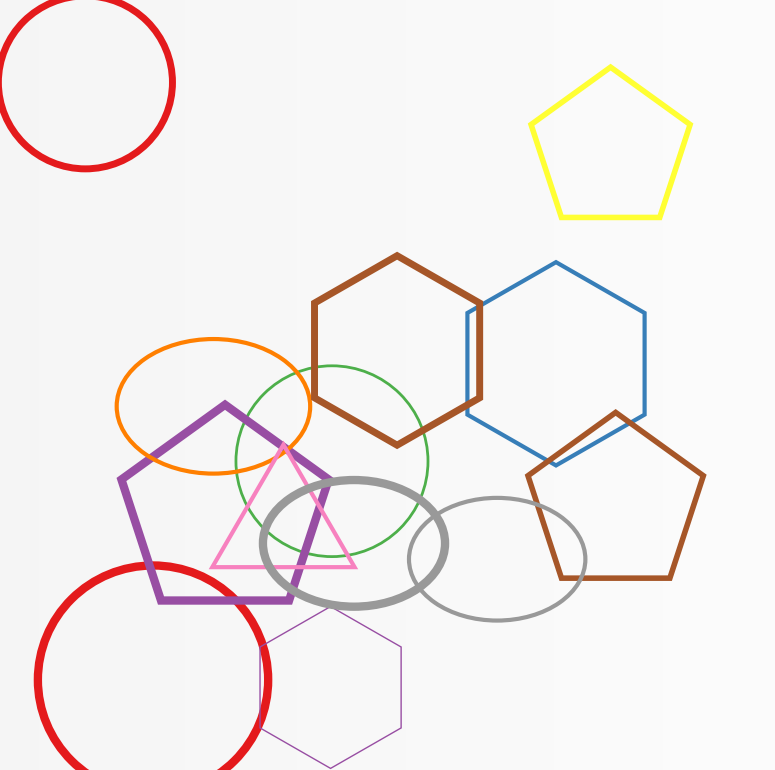[{"shape": "circle", "thickness": 2.5, "radius": 0.56, "center": [0.11, 0.893]}, {"shape": "circle", "thickness": 3, "radius": 0.74, "center": [0.197, 0.117]}, {"shape": "hexagon", "thickness": 1.5, "radius": 0.66, "center": [0.717, 0.528]}, {"shape": "circle", "thickness": 1, "radius": 0.62, "center": [0.428, 0.401]}, {"shape": "hexagon", "thickness": 0.5, "radius": 0.53, "center": [0.427, 0.107]}, {"shape": "pentagon", "thickness": 3, "radius": 0.7, "center": [0.29, 0.334]}, {"shape": "oval", "thickness": 1.5, "radius": 0.62, "center": [0.275, 0.472]}, {"shape": "pentagon", "thickness": 2, "radius": 0.54, "center": [0.788, 0.805]}, {"shape": "hexagon", "thickness": 2.5, "radius": 0.62, "center": [0.512, 0.545]}, {"shape": "pentagon", "thickness": 2, "radius": 0.59, "center": [0.794, 0.345]}, {"shape": "triangle", "thickness": 1.5, "radius": 0.53, "center": [0.366, 0.316]}, {"shape": "oval", "thickness": 3, "radius": 0.59, "center": [0.457, 0.294]}, {"shape": "oval", "thickness": 1.5, "radius": 0.57, "center": [0.642, 0.274]}]